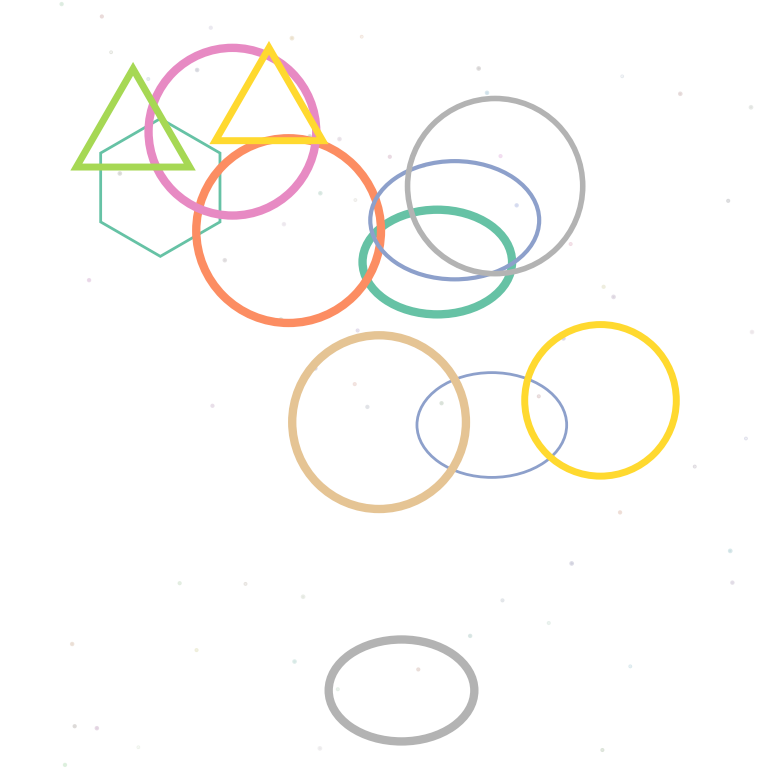[{"shape": "oval", "thickness": 3, "radius": 0.49, "center": [0.568, 0.66]}, {"shape": "hexagon", "thickness": 1, "radius": 0.45, "center": [0.208, 0.757]}, {"shape": "circle", "thickness": 3, "radius": 0.6, "center": [0.375, 0.701]}, {"shape": "oval", "thickness": 1.5, "radius": 0.55, "center": [0.591, 0.714]}, {"shape": "oval", "thickness": 1, "radius": 0.49, "center": [0.639, 0.448]}, {"shape": "circle", "thickness": 3, "radius": 0.54, "center": [0.302, 0.829]}, {"shape": "triangle", "thickness": 2.5, "radius": 0.43, "center": [0.173, 0.826]}, {"shape": "triangle", "thickness": 2.5, "radius": 0.4, "center": [0.349, 0.857]}, {"shape": "circle", "thickness": 2.5, "radius": 0.49, "center": [0.78, 0.48]}, {"shape": "circle", "thickness": 3, "radius": 0.56, "center": [0.492, 0.452]}, {"shape": "oval", "thickness": 3, "radius": 0.47, "center": [0.521, 0.103]}, {"shape": "circle", "thickness": 2, "radius": 0.57, "center": [0.643, 0.758]}]